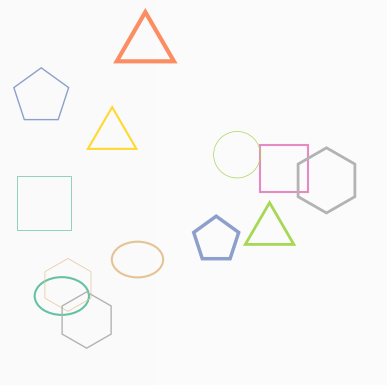[{"shape": "oval", "thickness": 1.5, "radius": 0.35, "center": [0.159, 0.231]}, {"shape": "square", "thickness": 0.5, "radius": 0.35, "center": [0.113, 0.473]}, {"shape": "triangle", "thickness": 3, "radius": 0.43, "center": [0.375, 0.883]}, {"shape": "pentagon", "thickness": 2.5, "radius": 0.31, "center": [0.558, 0.377]}, {"shape": "pentagon", "thickness": 1, "radius": 0.37, "center": [0.106, 0.749]}, {"shape": "square", "thickness": 1.5, "radius": 0.31, "center": [0.733, 0.563]}, {"shape": "circle", "thickness": 0.5, "radius": 0.3, "center": [0.612, 0.598]}, {"shape": "triangle", "thickness": 2, "radius": 0.36, "center": [0.696, 0.401]}, {"shape": "triangle", "thickness": 1.5, "radius": 0.36, "center": [0.289, 0.649]}, {"shape": "hexagon", "thickness": 0.5, "radius": 0.34, "center": [0.175, 0.26]}, {"shape": "oval", "thickness": 1.5, "radius": 0.33, "center": [0.355, 0.326]}, {"shape": "hexagon", "thickness": 1, "radius": 0.37, "center": [0.224, 0.169]}, {"shape": "hexagon", "thickness": 2, "radius": 0.42, "center": [0.843, 0.531]}]